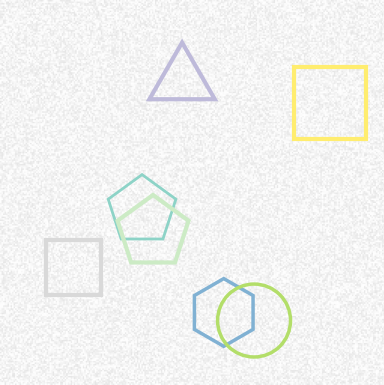[{"shape": "pentagon", "thickness": 2, "radius": 0.46, "center": [0.369, 0.454]}, {"shape": "triangle", "thickness": 3, "radius": 0.49, "center": [0.473, 0.791]}, {"shape": "hexagon", "thickness": 2.5, "radius": 0.44, "center": [0.581, 0.188]}, {"shape": "circle", "thickness": 2.5, "radius": 0.47, "center": [0.66, 0.167]}, {"shape": "square", "thickness": 3, "radius": 0.36, "center": [0.191, 0.306]}, {"shape": "pentagon", "thickness": 3, "radius": 0.48, "center": [0.398, 0.397]}, {"shape": "square", "thickness": 3, "radius": 0.47, "center": [0.857, 0.732]}]